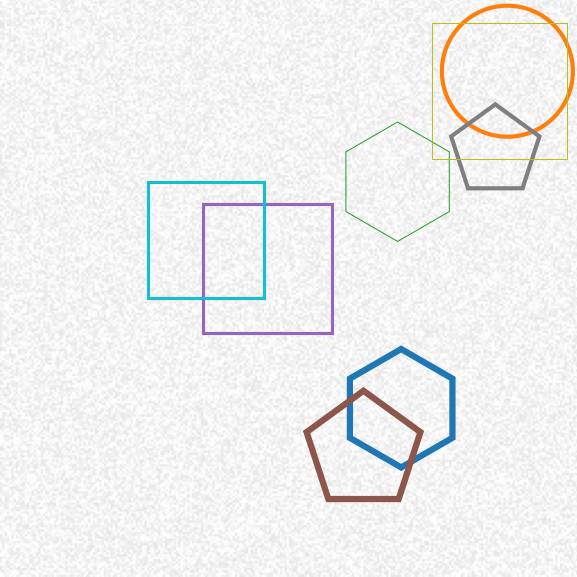[{"shape": "hexagon", "thickness": 3, "radius": 0.51, "center": [0.695, 0.292]}, {"shape": "circle", "thickness": 2, "radius": 0.57, "center": [0.879, 0.876]}, {"shape": "hexagon", "thickness": 0.5, "radius": 0.52, "center": [0.688, 0.684]}, {"shape": "square", "thickness": 1.5, "radius": 0.56, "center": [0.464, 0.534]}, {"shape": "pentagon", "thickness": 3, "radius": 0.52, "center": [0.629, 0.219]}, {"shape": "pentagon", "thickness": 2, "radius": 0.4, "center": [0.858, 0.738]}, {"shape": "square", "thickness": 0.5, "radius": 0.59, "center": [0.865, 0.841]}, {"shape": "square", "thickness": 1.5, "radius": 0.5, "center": [0.357, 0.583]}]